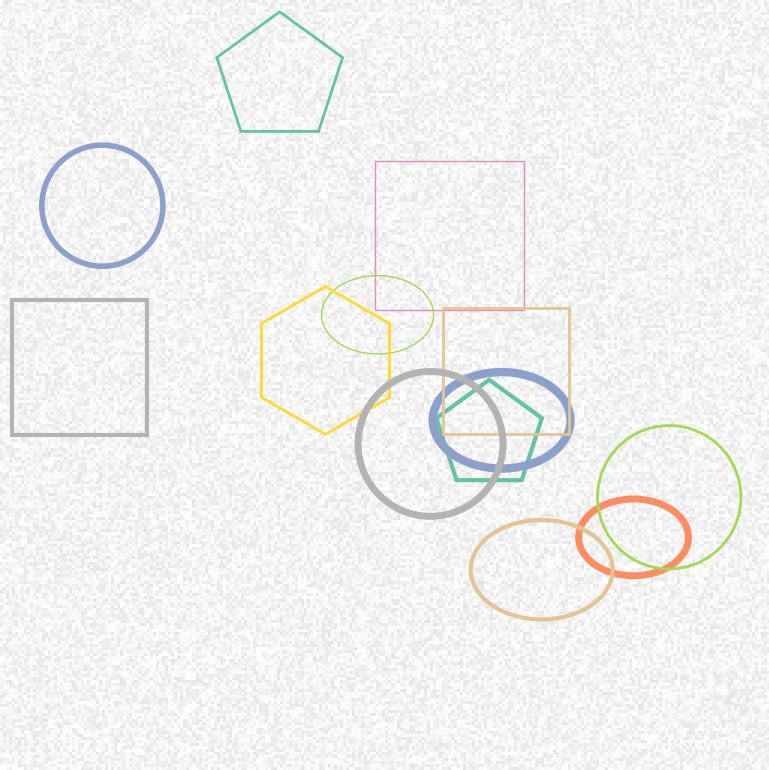[{"shape": "pentagon", "thickness": 1.5, "radius": 0.36, "center": [0.635, 0.435]}, {"shape": "pentagon", "thickness": 1, "radius": 0.43, "center": [0.363, 0.899]}, {"shape": "oval", "thickness": 2.5, "radius": 0.36, "center": [0.823, 0.302]}, {"shape": "oval", "thickness": 3, "radius": 0.45, "center": [0.651, 0.454]}, {"shape": "circle", "thickness": 2, "radius": 0.39, "center": [0.133, 0.733]}, {"shape": "square", "thickness": 0.5, "radius": 0.48, "center": [0.584, 0.694]}, {"shape": "oval", "thickness": 0.5, "radius": 0.36, "center": [0.49, 0.591]}, {"shape": "circle", "thickness": 1, "radius": 0.47, "center": [0.869, 0.354]}, {"shape": "hexagon", "thickness": 1, "radius": 0.48, "center": [0.423, 0.532]}, {"shape": "square", "thickness": 1, "radius": 0.41, "center": [0.657, 0.518]}, {"shape": "oval", "thickness": 1.5, "radius": 0.46, "center": [0.703, 0.26]}, {"shape": "square", "thickness": 1.5, "radius": 0.44, "center": [0.103, 0.523]}, {"shape": "circle", "thickness": 2.5, "radius": 0.47, "center": [0.559, 0.424]}]